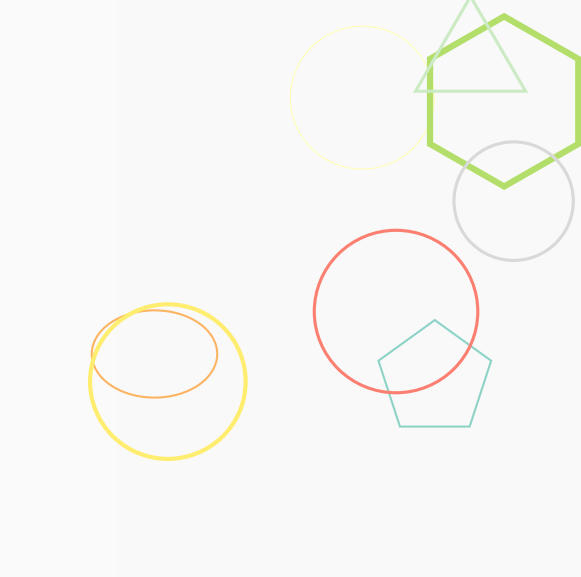[{"shape": "pentagon", "thickness": 1, "radius": 0.51, "center": [0.748, 0.343]}, {"shape": "circle", "thickness": 0.5, "radius": 0.62, "center": [0.623, 0.83]}, {"shape": "circle", "thickness": 1.5, "radius": 0.7, "center": [0.681, 0.46]}, {"shape": "oval", "thickness": 1, "radius": 0.54, "center": [0.266, 0.386]}, {"shape": "hexagon", "thickness": 3, "radius": 0.74, "center": [0.867, 0.824]}, {"shape": "circle", "thickness": 1.5, "radius": 0.51, "center": [0.884, 0.651]}, {"shape": "triangle", "thickness": 1.5, "radius": 0.55, "center": [0.81, 0.896]}, {"shape": "circle", "thickness": 2, "radius": 0.67, "center": [0.289, 0.338]}]